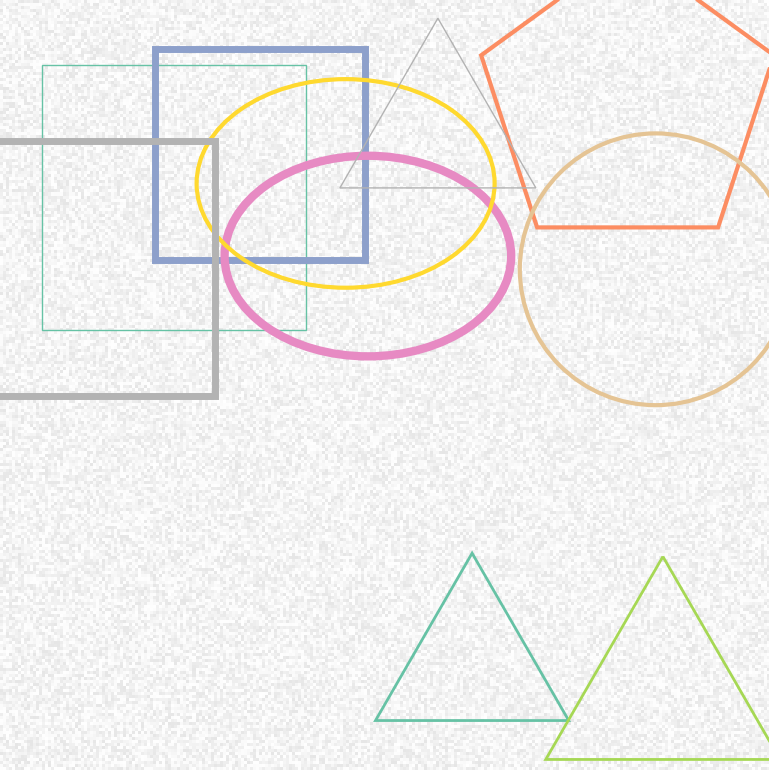[{"shape": "square", "thickness": 0.5, "radius": 0.86, "center": [0.226, 0.743]}, {"shape": "triangle", "thickness": 1, "radius": 0.72, "center": [0.613, 0.137]}, {"shape": "pentagon", "thickness": 1.5, "radius": 1.0, "center": [0.815, 0.866]}, {"shape": "square", "thickness": 2.5, "radius": 0.68, "center": [0.338, 0.799]}, {"shape": "oval", "thickness": 3, "radius": 0.93, "center": [0.478, 0.667]}, {"shape": "triangle", "thickness": 1, "radius": 0.88, "center": [0.861, 0.102]}, {"shape": "oval", "thickness": 1.5, "radius": 0.97, "center": [0.449, 0.762]}, {"shape": "circle", "thickness": 1.5, "radius": 0.88, "center": [0.852, 0.65]}, {"shape": "triangle", "thickness": 0.5, "radius": 0.73, "center": [0.569, 0.829]}, {"shape": "square", "thickness": 2.5, "radius": 0.83, "center": [0.113, 0.651]}]